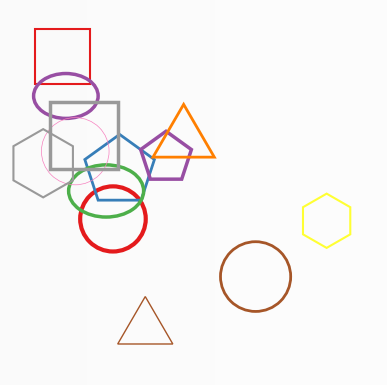[{"shape": "square", "thickness": 1.5, "radius": 0.36, "center": [0.162, 0.853]}, {"shape": "circle", "thickness": 3, "radius": 0.42, "center": [0.292, 0.431]}, {"shape": "pentagon", "thickness": 2, "radius": 0.47, "center": [0.309, 0.556]}, {"shape": "oval", "thickness": 2.5, "radius": 0.48, "center": [0.274, 0.504]}, {"shape": "pentagon", "thickness": 2.5, "radius": 0.34, "center": [0.428, 0.59]}, {"shape": "oval", "thickness": 2.5, "radius": 0.42, "center": [0.17, 0.751]}, {"shape": "triangle", "thickness": 2, "radius": 0.46, "center": [0.474, 0.638]}, {"shape": "hexagon", "thickness": 1.5, "radius": 0.35, "center": [0.843, 0.427]}, {"shape": "circle", "thickness": 2, "radius": 0.45, "center": [0.66, 0.282]}, {"shape": "triangle", "thickness": 1, "radius": 0.41, "center": [0.375, 0.148]}, {"shape": "circle", "thickness": 0.5, "radius": 0.44, "center": [0.194, 0.607]}, {"shape": "square", "thickness": 2.5, "radius": 0.44, "center": [0.217, 0.648]}, {"shape": "hexagon", "thickness": 1.5, "radius": 0.44, "center": [0.111, 0.576]}]